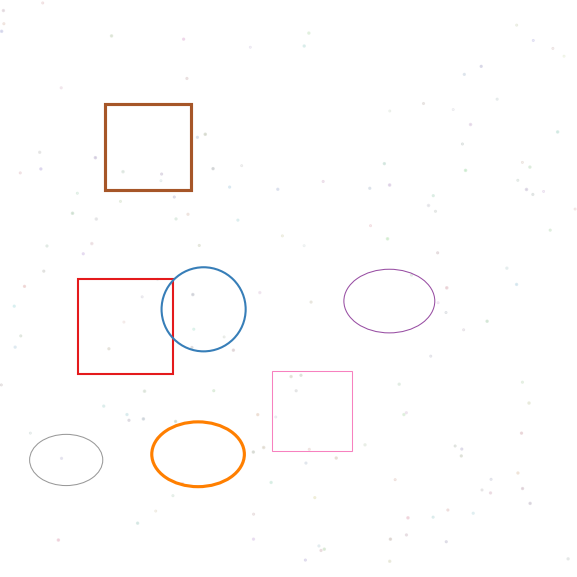[{"shape": "square", "thickness": 1, "radius": 0.41, "center": [0.218, 0.434]}, {"shape": "circle", "thickness": 1, "radius": 0.36, "center": [0.353, 0.464]}, {"shape": "oval", "thickness": 0.5, "radius": 0.39, "center": [0.674, 0.478]}, {"shape": "oval", "thickness": 1.5, "radius": 0.4, "center": [0.343, 0.213]}, {"shape": "square", "thickness": 1.5, "radius": 0.37, "center": [0.256, 0.744]}, {"shape": "square", "thickness": 0.5, "radius": 0.35, "center": [0.54, 0.288]}, {"shape": "oval", "thickness": 0.5, "radius": 0.32, "center": [0.115, 0.203]}]